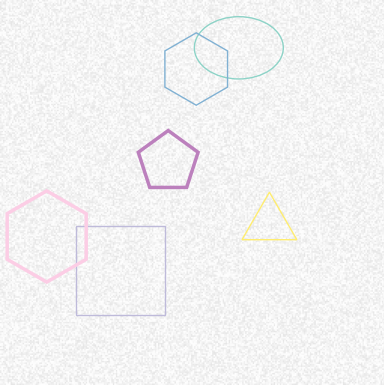[{"shape": "oval", "thickness": 1, "radius": 0.58, "center": [0.62, 0.876]}, {"shape": "square", "thickness": 1, "radius": 0.58, "center": [0.313, 0.297]}, {"shape": "hexagon", "thickness": 1, "radius": 0.47, "center": [0.51, 0.821]}, {"shape": "hexagon", "thickness": 2.5, "radius": 0.59, "center": [0.121, 0.386]}, {"shape": "pentagon", "thickness": 2.5, "radius": 0.41, "center": [0.437, 0.579]}, {"shape": "triangle", "thickness": 1, "radius": 0.41, "center": [0.7, 0.419]}]